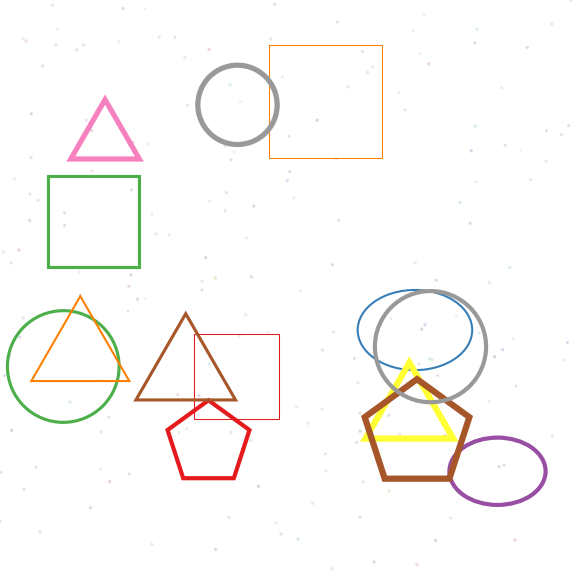[{"shape": "pentagon", "thickness": 2, "radius": 0.37, "center": [0.361, 0.231]}, {"shape": "square", "thickness": 0.5, "radius": 0.37, "center": [0.41, 0.347]}, {"shape": "oval", "thickness": 1, "radius": 0.5, "center": [0.719, 0.428]}, {"shape": "square", "thickness": 1.5, "radius": 0.39, "center": [0.162, 0.615]}, {"shape": "circle", "thickness": 1.5, "radius": 0.48, "center": [0.11, 0.364]}, {"shape": "oval", "thickness": 2, "radius": 0.42, "center": [0.861, 0.183]}, {"shape": "square", "thickness": 0.5, "radius": 0.49, "center": [0.564, 0.823]}, {"shape": "triangle", "thickness": 1, "radius": 0.49, "center": [0.139, 0.388]}, {"shape": "triangle", "thickness": 3, "radius": 0.44, "center": [0.709, 0.284]}, {"shape": "triangle", "thickness": 1.5, "radius": 0.5, "center": [0.322, 0.356]}, {"shape": "pentagon", "thickness": 3, "radius": 0.48, "center": [0.722, 0.247]}, {"shape": "triangle", "thickness": 2.5, "radius": 0.34, "center": [0.182, 0.758]}, {"shape": "circle", "thickness": 2.5, "radius": 0.34, "center": [0.411, 0.818]}, {"shape": "circle", "thickness": 2, "radius": 0.48, "center": [0.745, 0.399]}]